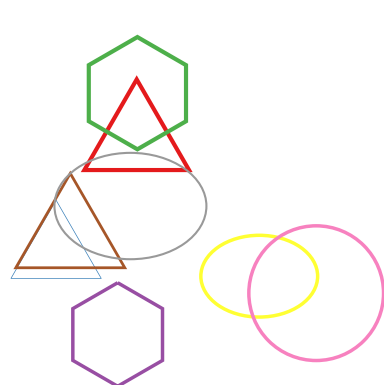[{"shape": "triangle", "thickness": 3, "radius": 0.78, "center": [0.355, 0.637]}, {"shape": "triangle", "thickness": 0.5, "radius": 0.68, "center": [0.146, 0.344]}, {"shape": "hexagon", "thickness": 3, "radius": 0.73, "center": [0.357, 0.758]}, {"shape": "hexagon", "thickness": 2.5, "radius": 0.67, "center": [0.306, 0.131]}, {"shape": "oval", "thickness": 2.5, "radius": 0.76, "center": [0.673, 0.283]}, {"shape": "triangle", "thickness": 2, "radius": 0.82, "center": [0.183, 0.386]}, {"shape": "circle", "thickness": 2.5, "radius": 0.87, "center": [0.821, 0.239]}, {"shape": "oval", "thickness": 1.5, "radius": 0.99, "center": [0.339, 0.465]}]